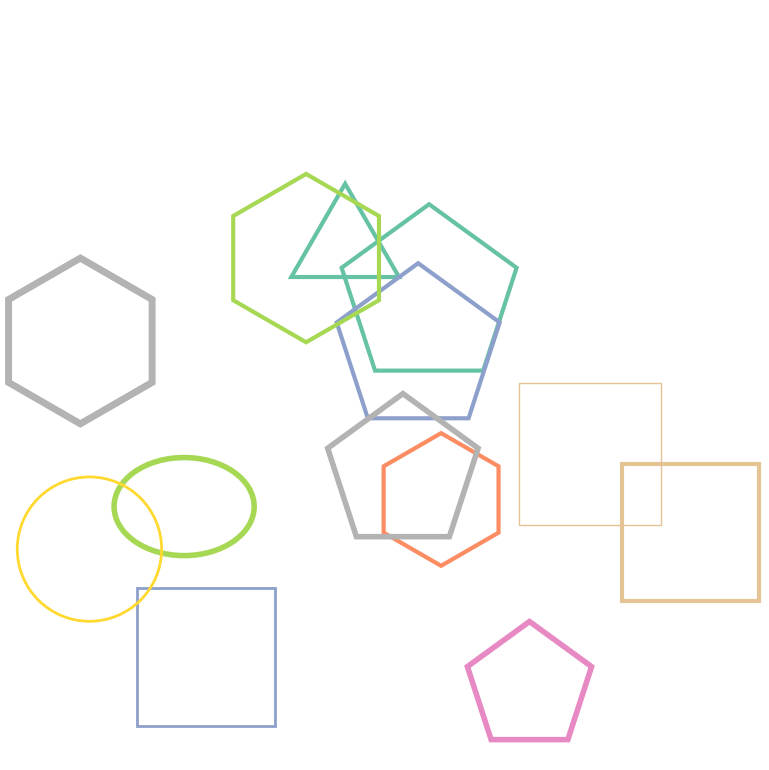[{"shape": "triangle", "thickness": 1.5, "radius": 0.4, "center": [0.448, 0.681]}, {"shape": "pentagon", "thickness": 1.5, "radius": 0.6, "center": [0.557, 0.615]}, {"shape": "hexagon", "thickness": 1.5, "radius": 0.43, "center": [0.573, 0.351]}, {"shape": "square", "thickness": 1, "radius": 0.45, "center": [0.268, 0.147]}, {"shape": "pentagon", "thickness": 1.5, "radius": 0.56, "center": [0.543, 0.547]}, {"shape": "pentagon", "thickness": 2, "radius": 0.42, "center": [0.688, 0.108]}, {"shape": "oval", "thickness": 2, "radius": 0.45, "center": [0.239, 0.342]}, {"shape": "hexagon", "thickness": 1.5, "radius": 0.55, "center": [0.398, 0.665]}, {"shape": "circle", "thickness": 1, "radius": 0.47, "center": [0.116, 0.287]}, {"shape": "square", "thickness": 1.5, "radius": 0.45, "center": [0.897, 0.308]}, {"shape": "square", "thickness": 0.5, "radius": 0.46, "center": [0.766, 0.411]}, {"shape": "hexagon", "thickness": 2.5, "radius": 0.54, "center": [0.104, 0.557]}, {"shape": "pentagon", "thickness": 2, "radius": 0.51, "center": [0.523, 0.386]}]